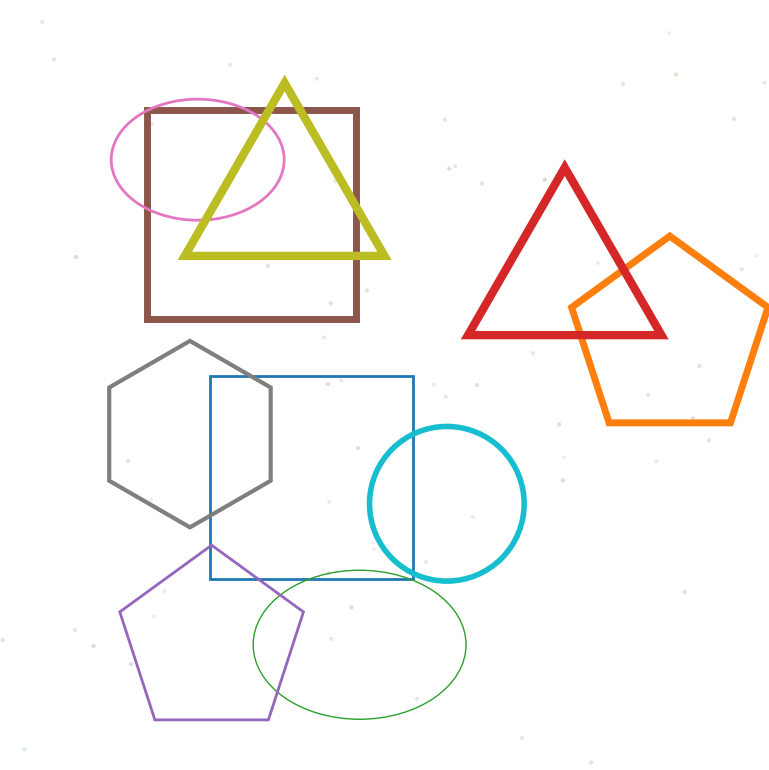[{"shape": "square", "thickness": 1, "radius": 0.66, "center": [0.405, 0.379]}, {"shape": "pentagon", "thickness": 2.5, "radius": 0.67, "center": [0.87, 0.559]}, {"shape": "oval", "thickness": 0.5, "radius": 0.69, "center": [0.467, 0.163]}, {"shape": "triangle", "thickness": 3, "radius": 0.73, "center": [0.733, 0.637]}, {"shape": "pentagon", "thickness": 1, "radius": 0.63, "center": [0.275, 0.167]}, {"shape": "square", "thickness": 2.5, "radius": 0.68, "center": [0.327, 0.722]}, {"shape": "oval", "thickness": 1, "radius": 0.56, "center": [0.257, 0.793]}, {"shape": "hexagon", "thickness": 1.5, "radius": 0.61, "center": [0.247, 0.436]}, {"shape": "triangle", "thickness": 3, "radius": 0.75, "center": [0.37, 0.742]}, {"shape": "circle", "thickness": 2, "radius": 0.5, "center": [0.58, 0.346]}]